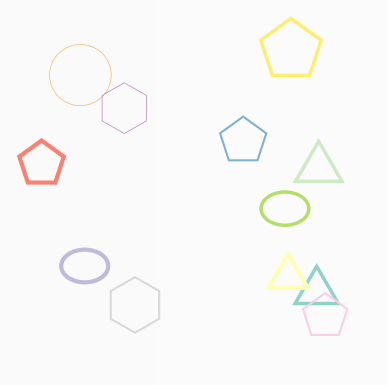[{"shape": "triangle", "thickness": 2.5, "radius": 0.32, "center": [0.817, 0.244]}, {"shape": "triangle", "thickness": 3, "radius": 0.29, "center": [0.744, 0.282]}, {"shape": "oval", "thickness": 3, "radius": 0.3, "center": [0.219, 0.309]}, {"shape": "pentagon", "thickness": 3, "radius": 0.3, "center": [0.107, 0.575]}, {"shape": "pentagon", "thickness": 1.5, "radius": 0.31, "center": [0.628, 0.634]}, {"shape": "circle", "thickness": 0.5, "radius": 0.4, "center": [0.207, 0.805]}, {"shape": "oval", "thickness": 2.5, "radius": 0.31, "center": [0.735, 0.458]}, {"shape": "pentagon", "thickness": 1.5, "radius": 0.3, "center": [0.839, 0.179]}, {"shape": "hexagon", "thickness": 1.5, "radius": 0.36, "center": [0.348, 0.208]}, {"shape": "hexagon", "thickness": 0.5, "radius": 0.33, "center": [0.321, 0.719]}, {"shape": "triangle", "thickness": 2.5, "radius": 0.35, "center": [0.822, 0.564]}, {"shape": "pentagon", "thickness": 2.5, "radius": 0.41, "center": [0.751, 0.87]}]